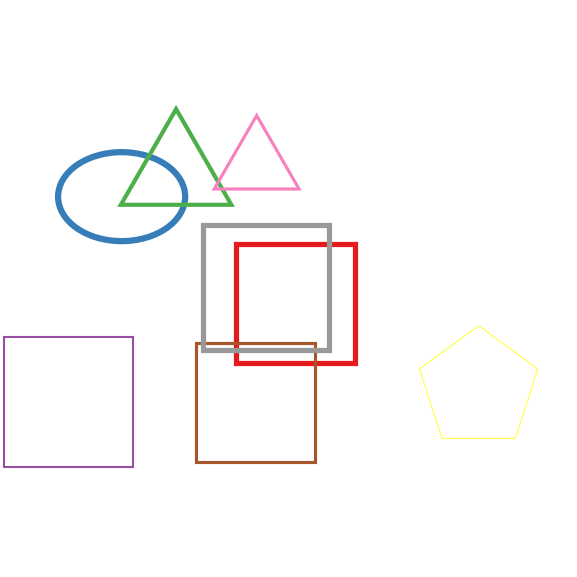[{"shape": "square", "thickness": 2.5, "radius": 0.52, "center": [0.511, 0.474]}, {"shape": "oval", "thickness": 3, "radius": 0.55, "center": [0.211, 0.659]}, {"shape": "triangle", "thickness": 2, "radius": 0.55, "center": [0.305, 0.7]}, {"shape": "square", "thickness": 1, "radius": 0.56, "center": [0.118, 0.303]}, {"shape": "pentagon", "thickness": 0.5, "radius": 0.54, "center": [0.829, 0.327]}, {"shape": "square", "thickness": 1.5, "radius": 0.52, "center": [0.443, 0.303]}, {"shape": "triangle", "thickness": 1.5, "radius": 0.42, "center": [0.444, 0.714]}, {"shape": "square", "thickness": 2.5, "radius": 0.54, "center": [0.461, 0.502]}]